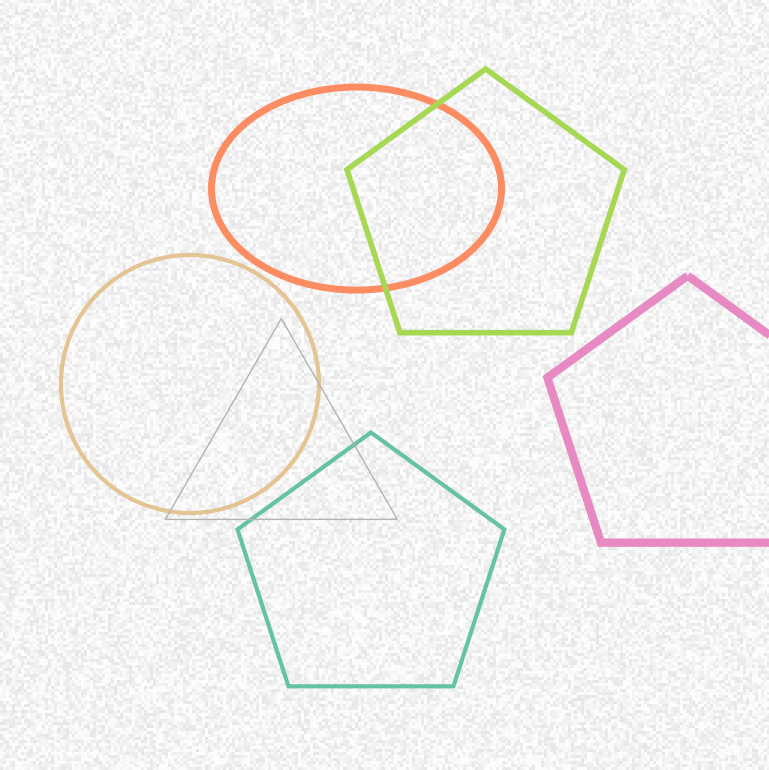[{"shape": "pentagon", "thickness": 1.5, "radius": 0.91, "center": [0.482, 0.256]}, {"shape": "oval", "thickness": 2.5, "radius": 0.94, "center": [0.463, 0.755]}, {"shape": "pentagon", "thickness": 3, "radius": 0.96, "center": [0.893, 0.45]}, {"shape": "pentagon", "thickness": 2, "radius": 0.95, "center": [0.631, 0.721]}, {"shape": "circle", "thickness": 1.5, "radius": 0.84, "center": [0.247, 0.501]}, {"shape": "triangle", "thickness": 0.5, "radius": 0.87, "center": [0.365, 0.412]}]